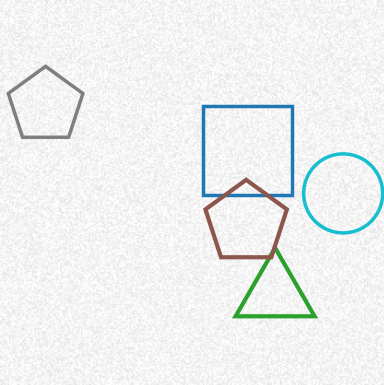[{"shape": "square", "thickness": 2.5, "radius": 0.58, "center": [0.643, 0.608]}, {"shape": "triangle", "thickness": 3, "radius": 0.59, "center": [0.715, 0.238]}, {"shape": "pentagon", "thickness": 3, "radius": 0.56, "center": [0.639, 0.422]}, {"shape": "pentagon", "thickness": 2.5, "radius": 0.51, "center": [0.118, 0.726]}, {"shape": "circle", "thickness": 2.5, "radius": 0.51, "center": [0.891, 0.498]}]